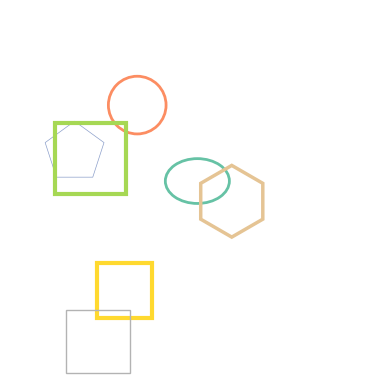[{"shape": "oval", "thickness": 2, "radius": 0.42, "center": [0.513, 0.53]}, {"shape": "circle", "thickness": 2, "radius": 0.37, "center": [0.356, 0.727]}, {"shape": "pentagon", "thickness": 0.5, "radius": 0.4, "center": [0.194, 0.605]}, {"shape": "square", "thickness": 3, "radius": 0.46, "center": [0.235, 0.589]}, {"shape": "square", "thickness": 3, "radius": 0.36, "center": [0.323, 0.245]}, {"shape": "hexagon", "thickness": 2.5, "radius": 0.47, "center": [0.602, 0.477]}, {"shape": "square", "thickness": 1, "radius": 0.41, "center": [0.254, 0.113]}]